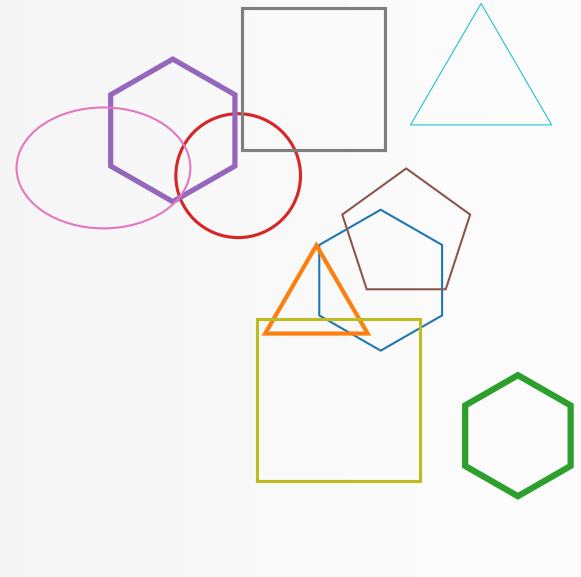[{"shape": "hexagon", "thickness": 1, "radius": 0.61, "center": [0.655, 0.514]}, {"shape": "triangle", "thickness": 2, "radius": 0.51, "center": [0.544, 0.472]}, {"shape": "hexagon", "thickness": 3, "radius": 0.52, "center": [0.891, 0.245]}, {"shape": "circle", "thickness": 1.5, "radius": 0.54, "center": [0.41, 0.695]}, {"shape": "hexagon", "thickness": 2.5, "radius": 0.62, "center": [0.297, 0.773]}, {"shape": "pentagon", "thickness": 1, "radius": 0.58, "center": [0.699, 0.592]}, {"shape": "oval", "thickness": 1, "radius": 0.75, "center": [0.178, 0.708]}, {"shape": "square", "thickness": 1.5, "radius": 0.61, "center": [0.539, 0.862]}, {"shape": "square", "thickness": 1.5, "radius": 0.7, "center": [0.582, 0.307]}, {"shape": "triangle", "thickness": 0.5, "radius": 0.7, "center": [0.828, 0.853]}]